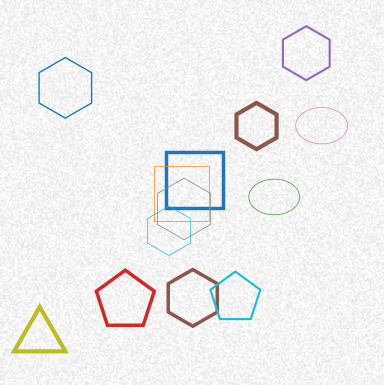[{"shape": "hexagon", "thickness": 1, "radius": 0.39, "center": [0.17, 0.772]}, {"shape": "square", "thickness": 2.5, "radius": 0.37, "center": [0.506, 0.533]}, {"shape": "square", "thickness": 0.5, "radius": 0.35, "center": [0.471, 0.498]}, {"shape": "oval", "thickness": 0.5, "radius": 0.33, "center": [0.712, 0.488]}, {"shape": "pentagon", "thickness": 2.5, "radius": 0.4, "center": [0.326, 0.219]}, {"shape": "hexagon", "thickness": 1.5, "radius": 0.35, "center": [0.796, 0.862]}, {"shape": "hexagon", "thickness": 3, "radius": 0.3, "center": [0.666, 0.673]}, {"shape": "hexagon", "thickness": 2.5, "radius": 0.37, "center": [0.501, 0.226]}, {"shape": "oval", "thickness": 0.5, "radius": 0.34, "center": [0.836, 0.674]}, {"shape": "hexagon", "thickness": 0.5, "radius": 0.4, "center": [0.478, 0.457]}, {"shape": "triangle", "thickness": 3, "radius": 0.38, "center": [0.103, 0.126]}, {"shape": "pentagon", "thickness": 1.5, "radius": 0.34, "center": [0.611, 0.226]}, {"shape": "hexagon", "thickness": 0.5, "radius": 0.32, "center": [0.439, 0.401]}]